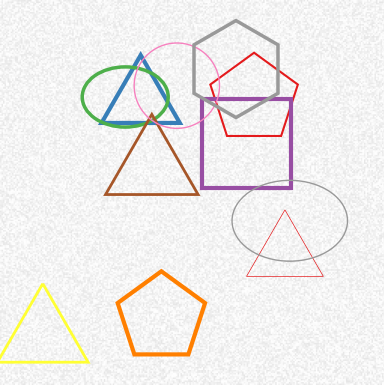[{"shape": "triangle", "thickness": 0.5, "radius": 0.58, "center": [0.74, 0.34]}, {"shape": "pentagon", "thickness": 1.5, "radius": 0.6, "center": [0.66, 0.744]}, {"shape": "triangle", "thickness": 3, "radius": 0.59, "center": [0.365, 0.739]}, {"shape": "oval", "thickness": 2.5, "radius": 0.56, "center": [0.325, 0.748]}, {"shape": "square", "thickness": 3, "radius": 0.58, "center": [0.64, 0.628]}, {"shape": "pentagon", "thickness": 3, "radius": 0.6, "center": [0.419, 0.176]}, {"shape": "triangle", "thickness": 2, "radius": 0.68, "center": [0.111, 0.127]}, {"shape": "triangle", "thickness": 2, "radius": 0.69, "center": [0.394, 0.564]}, {"shape": "circle", "thickness": 1, "radius": 0.55, "center": [0.459, 0.777]}, {"shape": "hexagon", "thickness": 2.5, "radius": 0.63, "center": [0.613, 0.821]}, {"shape": "oval", "thickness": 1, "radius": 0.75, "center": [0.753, 0.427]}]